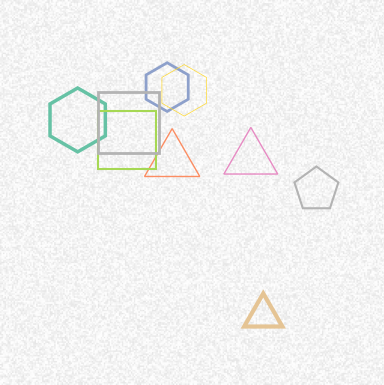[{"shape": "hexagon", "thickness": 2.5, "radius": 0.41, "center": [0.202, 0.689]}, {"shape": "triangle", "thickness": 1, "radius": 0.41, "center": [0.447, 0.583]}, {"shape": "hexagon", "thickness": 2, "radius": 0.32, "center": [0.434, 0.774]}, {"shape": "triangle", "thickness": 1, "radius": 0.4, "center": [0.651, 0.588]}, {"shape": "square", "thickness": 1.5, "radius": 0.38, "center": [0.331, 0.635]}, {"shape": "hexagon", "thickness": 0.5, "radius": 0.33, "center": [0.478, 0.765]}, {"shape": "triangle", "thickness": 3, "radius": 0.29, "center": [0.684, 0.181]}, {"shape": "pentagon", "thickness": 1.5, "radius": 0.3, "center": [0.822, 0.508]}, {"shape": "square", "thickness": 2, "radius": 0.4, "center": [0.334, 0.681]}]